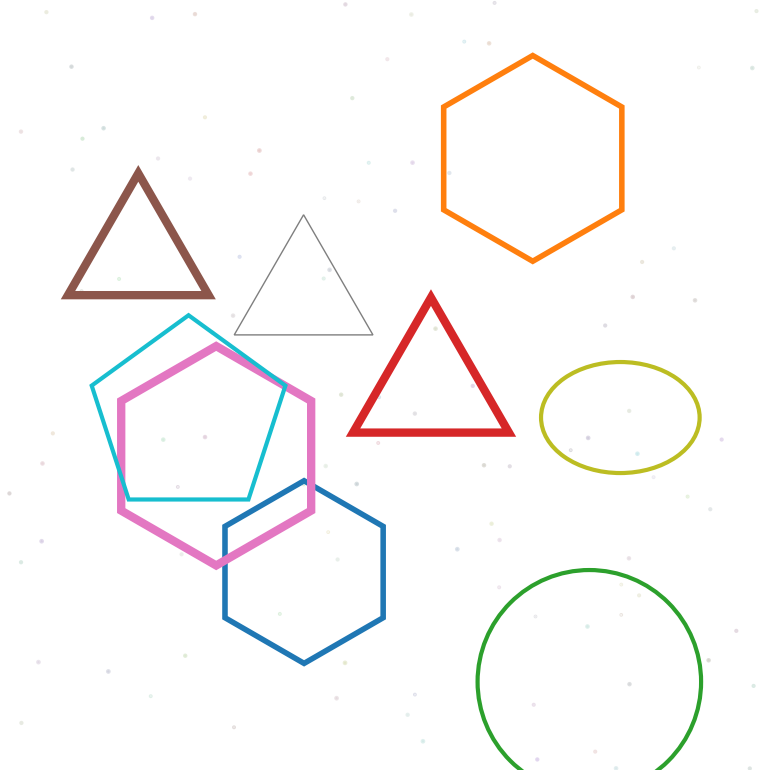[{"shape": "hexagon", "thickness": 2, "radius": 0.59, "center": [0.395, 0.257]}, {"shape": "hexagon", "thickness": 2, "radius": 0.67, "center": [0.692, 0.794]}, {"shape": "circle", "thickness": 1.5, "radius": 0.73, "center": [0.765, 0.115]}, {"shape": "triangle", "thickness": 3, "radius": 0.58, "center": [0.56, 0.497]}, {"shape": "triangle", "thickness": 3, "radius": 0.53, "center": [0.18, 0.669]}, {"shape": "hexagon", "thickness": 3, "radius": 0.71, "center": [0.281, 0.408]}, {"shape": "triangle", "thickness": 0.5, "radius": 0.52, "center": [0.394, 0.617]}, {"shape": "oval", "thickness": 1.5, "radius": 0.51, "center": [0.806, 0.458]}, {"shape": "pentagon", "thickness": 1.5, "radius": 0.66, "center": [0.245, 0.458]}]